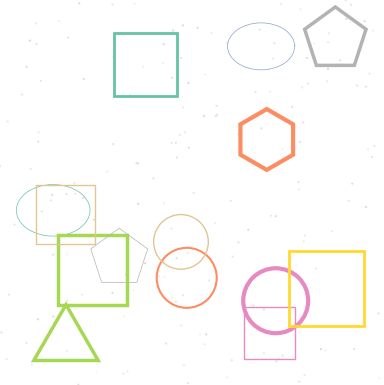[{"shape": "oval", "thickness": 0.5, "radius": 0.48, "center": [0.138, 0.454]}, {"shape": "square", "thickness": 2, "radius": 0.41, "center": [0.379, 0.833]}, {"shape": "circle", "thickness": 1.5, "radius": 0.39, "center": [0.485, 0.278]}, {"shape": "hexagon", "thickness": 3, "radius": 0.39, "center": [0.693, 0.638]}, {"shape": "oval", "thickness": 0.5, "radius": 0.44, "center": [0.678, 0.88]}, {"shape": "square", "thickness": 1, "radius": 0.34, "center": [0.7, 0.135]}, {"shape": "circle", "thickness": 3, "radius": 0.42, "center": [0.716, 0.219]}, {"shape": "triangle", "thickness": 2.5, "radius": 0.48, "center": [0.171, 0.112]}, {"shape": "square", "thickness": 2.5, "radius": 0.45, "center": [0.24, 0.299]}, {"shape": "square", "thickness": 2, "radius": 0.49, "center": [0.849, 0.251]}, {"shape": "circle", "thickness": 1, "radius": 0.35, "center": [0.47, 0.372]}, {"shape": "square", "thickness": 1, "radius": 0.38, "center": [0.17, 0.444]}, {"shape": "pentagon", "thickness": 0.5, "radius": 0.39, "center": [0.31, 0.329]}, {"shape": "pentagon", "thickness": 2.5, "radius": 0.42, "center": [0.871, 0.898]}]